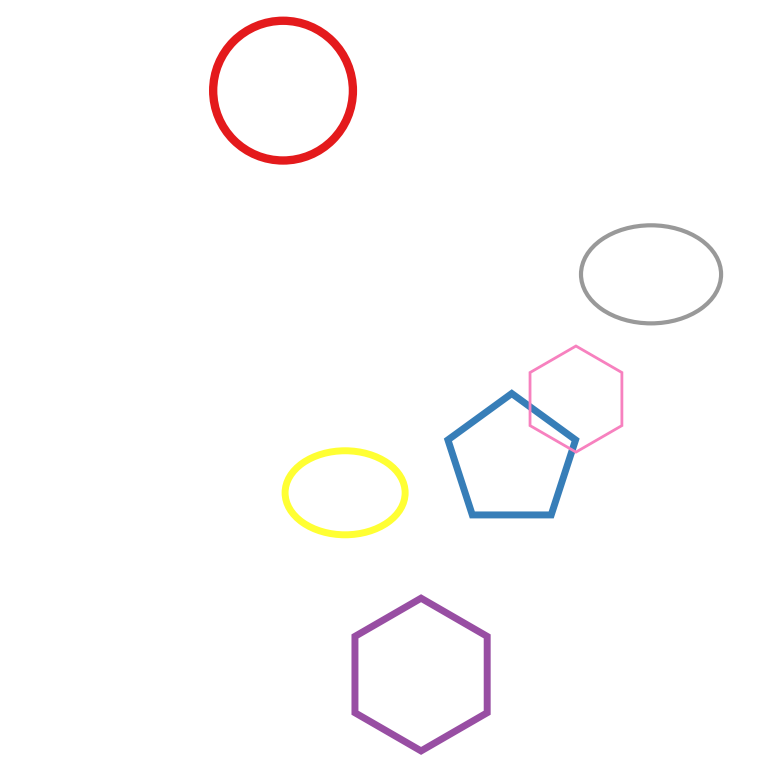[{"shape": "circle", "thickness": 3, "radius": 0.45, "center": [0.368, 0.882]}, {"shape": "pentagon", "thickness": 2.5, "radius": 0.44, "center": [0.665, 0.402]}, {"shape": "hexagon", "thickness": 2.5, "radius": 0.5, "center": [0.547, 0.124]}, {"shape": "oval", "thickness": 2.5, "radius": 0.39, "center": [0.448, 0.36]}, {"shape": "hexagon", "thickness": 1, "radius": 0.34, "center": [0.748, 0.482]}, {"shape": "oval", "thickness": 1.5, "radius": 0.45, "center": [0.846, 0.644]}]